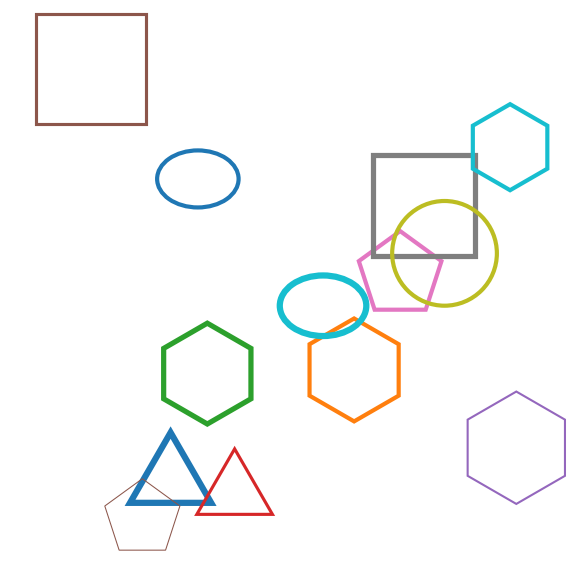[{"shape": "triangle", "thickness": 3, "radius": 0.41, "center": [0.295, 0.169]}, {"shape": "oval", "thickness": 2, "radius": 0.35, "center": [0.343, 0.689]}, {"shape": "hexagon", "thickness": 2, "radius": 0.45, "center": [0.613, 0.359]}, {"shape": "hexagon", "thickness": 2.5, "radius": 0.44, "center": [0.359, 0.352]}, {"shape": "triangle", "thickness": 1.5, "radius": 0.38, "center": [0.406, 0.146]}, {"shape": "hexagon", "thickness": 1, "radius": 0.49, "center": [0.894, 0.224]}, {"shape": "pentagon", "thickness": 0.5, "radius": 0.34, "center": [0.246, 0.102]}, {"shape": "square", "thickness": 1.5, "radius": 0.48, "center": [0.158, 0.879]}, {"shape": "pentagon", "thickness": 2, "radius": 0.38, "center": [0.693, 0.524]}, {"shape": "square", "thickness": 2.5, "radius": 0.44, "center": [0.734, 0.643]}, {"shape": "circle", "thickness": 2, "radius": 0.45, "center": [0.77, 0.56]}, {"shape": "oval", "thickness": 3, "radius": 0.37, "center": [0.559, 0.47]}, {"shape": "hexagon", "thickness": 2, "radius": 0.37, "center": [0.883, 0.744]}]